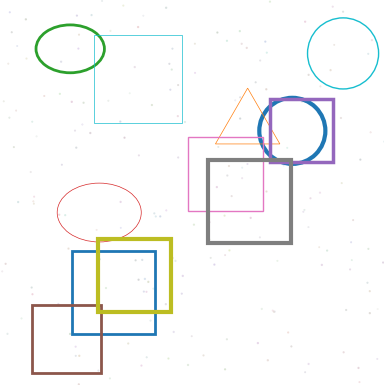[{"shape": "circle", "thickness": 3, "radius": 0.43, "center": [0.759, 0.66]}, {"shape": "square", "thickness": 2, "radius": 0.54, "center": [0.295, 0.241]}, {"shape": "triangle", "thickness": 0.5, "radius": 0.48, "center": [0.643, 0.674]}, {"shape": "oval", "thickness": 2, "radius": 0.44, "center": [0.182, 0.873]}, {"shape": "oval", "thickness": 0.5, "radius": 0.55, "center": [0.258, 0.448]}, {"shape": "square", "thickness": 2.5, "radius": 0.41, "center": [0.783, 0.66]}, {"shape": "square", "thickness": 2, "radius": 0.45, "center": [0.172, 0.119]}, {"shape": "square", "thickness": 1, "radius": 0.48, "center": [0.585, 0.548]}, {"shape": "square", "thickness": 3, "radius": 0.54, "center": [0.648, 0.476]}, {"shape": "square", "thickness": 3, "radius": 0.47, "center": [0.35, 0.284]}, {"shape": "square", "thickness": 0.5, "radius": 0.57, "center": [0.357, 0.794]}, {"shape": "circle", "thickness": 1, "radius": 0.46, "center": [0.891, 0.861]}]